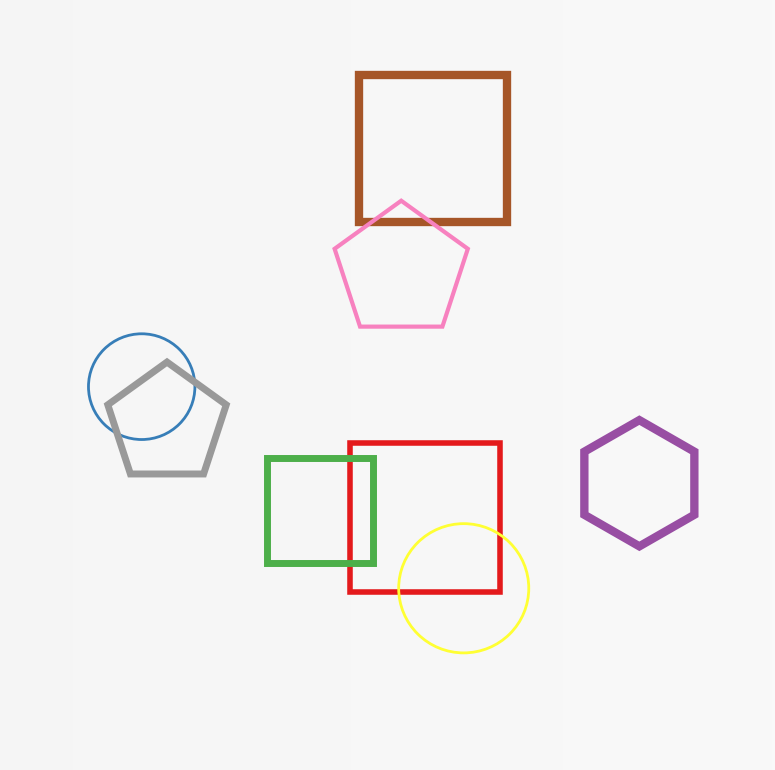[{"shape": "square", "thickness": 2, "radius": 0.48, "center": [0.548, 0.328]}, {"shape": "circle", "thickness": 1, "radius": 0.34, "center": [0.183, 0.498]}, {"shape": "square", "thickness": 2.5, "radius": 0.34, "center": [0.413, 0.337]}, {"shape": "hexagon", "thickness": 3, "radius": 0.41, "center": [0.825, 0.372]}, {"shape": "circle", "thickness": 1, "radius": 0.42, "center": [0.598, 0.236]}, {"shape": "square", "thickness": 3, "radius": 0.48, "center": [0.559, 0.807]}, {"shape": "pentagon", "thickness": 1.5, "radius": 0.45, "center": [0.518, 0.649]}, {"shape": "pentagon", "thickness": 2.5, "radius": 0.4, "center": [0.216, 0.449]}]